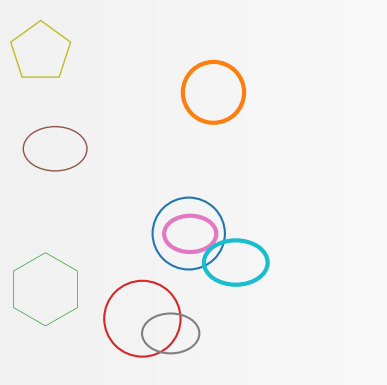[{"shape": "circle", "thickness": 1.5, "radius": 0.47, "center": [0.487, 0.393]}, {"shape": "circle", "thickness": 3, "radius": 0.4, "center": [0.551, 0.76]}, {"shape": "hexagon", "thickness": 0.5, "radius": 0.48, "center": [0.117, 0.249]}, {"shape": "circle", "thickness": 1.5, "radius": 0.49, "center": [0.367, 0.172]}, {"shape": "oval", "thickness": 1, "radius": 0.41, "center": [0.142, 0.614]}, {"shape": "oval", "thickness": 3, "radius": 0.34, "center": [0.491, 0.392]}, {"shape": "oval", "thickness": 1.5, "radius": 0.37, "center": [0.441, 0.134]}, {"shape": "pentagon", "thickness": 1, "radius": 0.41, "center": [0.105, 0.865]}, {"shape": "oval", "thickness": 3, "radius": 0.41, "center": [0.608, 0.318]}]